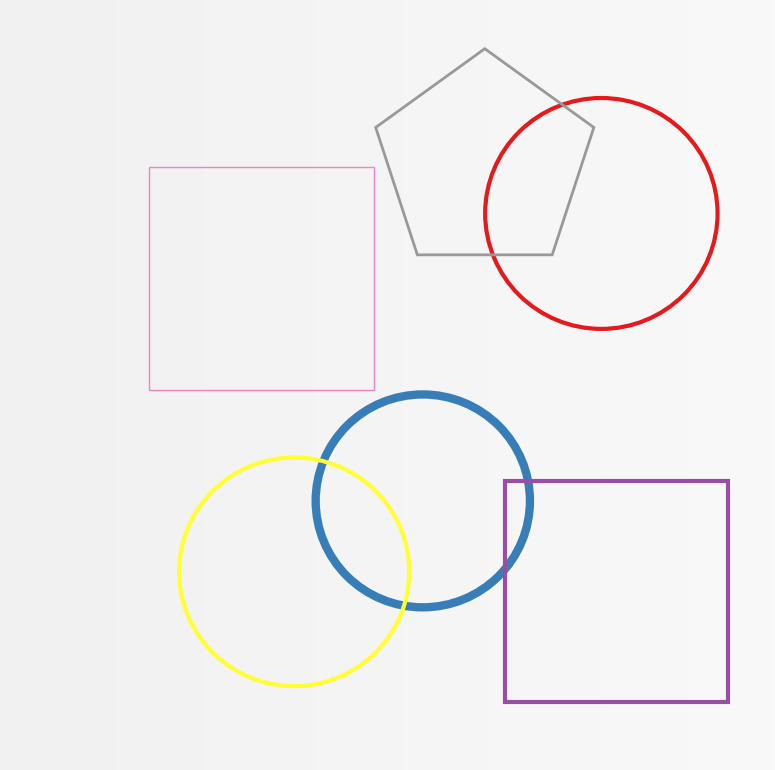[{"shape": "circle", "thickness": 1.5, "radius": 0.75, "center": [0.776, 0.723]}, {"shape": "circle", "thickness": 3, "radius": 0.69, "center": [0.546, 0.349]}, {"shape": "square", "thickness": 1.5, "radius": 0.72, "center": [0.795, 0.231]}, {"shape": "circle", "thickness": 1.5, "radius": 0.74, "center": [0.38, 0.257]}, {"shape": "square", "thickness": 0.5, "radius": 0.73, "center": [0.337, 0.639]}, {"shape": "pentagon", "thickness": 1, "radius": 0.74, "center": [0.626, 0.789]}]